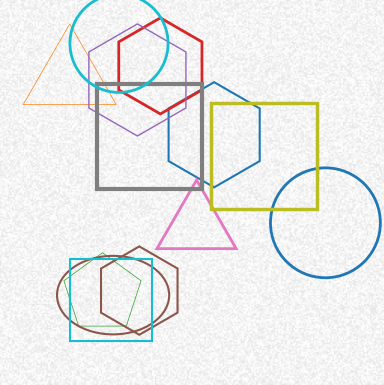[{"shape": "hexagon", "thickness": 1.5, "radius": 0.68, "center": [0.556, 0.65]}, {"shape": "circle", "thickness": 2, "radius": 0.71, "center": [0.845, 0.421]}, {"shape": "triangle", "thickness": 0.5, "radius": 0.7, "center": [0.181, 0.798]}, {"shape": "pentagon", "thickness": 0.5, "radius": 0.53, "center": [0.266, 0.238]}, {"shape": "hexagon", "thickness": 2, "radius": 0.62, "center": [0.417, 0.829]}, {"shape": "hexagon", "thickness": 1, "radius": 0.73, "center": [0.357, 0.792]}, {"shape": "hexagon", "thickness": 1.5, "radius": 0.57, "center": [0.362, 0.245]}, {"shape": "oval", "thickness": 1.5, "radius": 0.73, "center": [0.294, 0.233]}, {"shape": "triangle", "thickness": 2, "radius": 0.59, "center": [0.511, 0.414]}, {"shape": "square", "thickness": 3, "radius": 0.68, "center": [0.388, 0.646]}, {"shape": "square", "thickness": 2.5, "radius": 0.69, "center": [0.684, 0.595]}, {"shape": "square", "thickness": 1.5, "radius": 0.53, "center": [0.288, 0.221]}, {"shape": "circle", "thickness": 2, "radius": 0.64, "center": [0.309, 0.887]}]